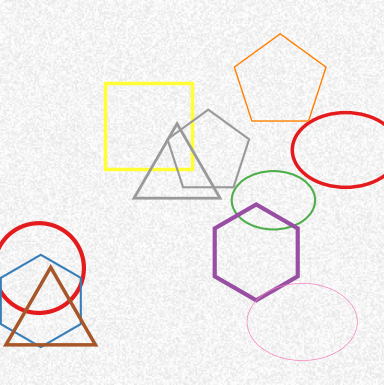[{"shape": "circle", "thickness": 3, "radius": 0.58, "center": [0.101, 0.304]}, {"shape": "oval", "thickness": 2.5, "radius": 0.69, "center": [0.898, 0.61]}, {"shape": "hexagon", "thickness": 1.5, "radius": 0.6, "center": [0.106, 0.218]}, {"shape": "oval", "thickness": 1.5, "radius": 0.54, "center": [0.71, 0.48]}, {"shape": "hexagon", "thickness": 3, "radius": 0.62, "center": [0.666, 0.344]}, {"shape": "pentagon", "thickness": 1, "radius": 0.63, "center": [0.728, 0.787]}, {"shape": "square", "thickness": 2.5, "radius": 0.56, "center": [0.386, 0.673]}, {"shape": "triangle", "thickness": 2.5, "radius": 0.67, "center": [0.132, 0.171]}, {"shape": "oval", "thickness": 0.5, "radius": 0.72, "center": [0.785, 0.164]}, {"shape": "pentagon", "thickness": 1.5, "radius": 0.56, "center": [0.541, 0.604]}, {"shape": "triangle", "thickness": 2, "radius": 0.64, "center": [0.46, 0.55]}]